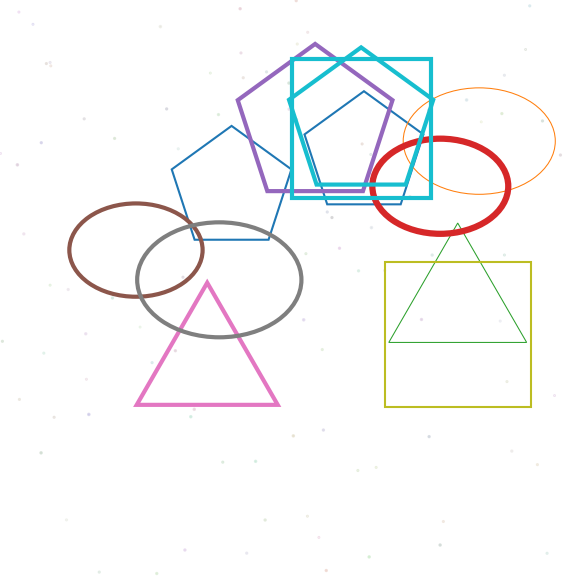[{"shape": "pentagon", "thickness": 1, "radius": 0.54, "center": [0.63, 0.733]}, {"shape": "pentagon", "thickness": 1, "radius": 0.54, "center": [0.401, 0.672]}, {"shape": "oval", "thickness": 0.5, "radius": 0.66, "center": [0.83, 0.755]}, {"shape": "triangle", "thickness": 0.5, "radius": 0.69, "center": [0.793, 0.475]}, {"shape": "oval", "thickness": 3, "radius": 0.59, "center": [0.762, 0.677]}, {"shape": "pentagon", "thickness": 2, "radius": 0.7, "center": [0.546, 0.782]}, {"shape": "oval", "thickness": 2, "radius": 0.58, "center": [0.235, 0.566]}, {"shape": "triangle", "thickness": 2, "radius": 0.7, "center": [0.359, 0.369]}, {"shape": "oval", "thickness": 2, "radius": 0.71, "center": [0.38, 0.515]}, {"shape": "square", "thickness": 1, "radius": 0.63, "center": [0.793, 0.419]}, {"shape": "square", "thickness": 2, "radius": 0.6, "center": [0.625, 0.777]}, {"shape": "pentagon", "thickness": 2, "radius": 0.66, "center": [0.625, 0.786]}]